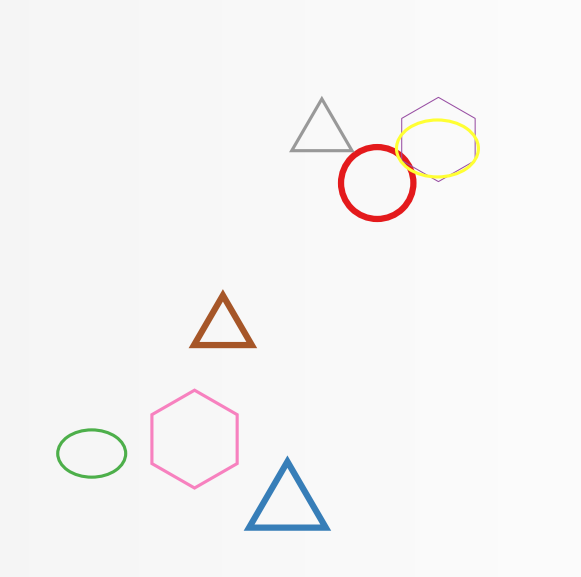[{"shape": "circle", "thickness": 3, "radius": 0.31, "center": [0.649, 0.682]}, {"shape": "triangle", "thickness": 3, "radius": 0.38, "center": [0.495, 0.124]}, {"shape": "oval", "thickness": 1.5, "radius": 0.29, "center": [0.158, 0.214]}, {"shape": "hexagon", "thickness": 0.5, "radius": 0.36, "center": [0.754, 0.758]}, {"shape": "oval", "thickness": 1.5, "radius": 0.35, "center": [0.753, 0.742]}, {"shape": "triangle", "thickness": 3, "radius": 0.29, "center": [0.383, 0.43]}, {"shape": "hexagon", "thickness": 1.5, "radius": 0.42, "center": [0.335, 0.239]}, {"shape": "triangle", "thickness": 1.5, "radius": 0.3, "center": [0.554, 0.768]}]